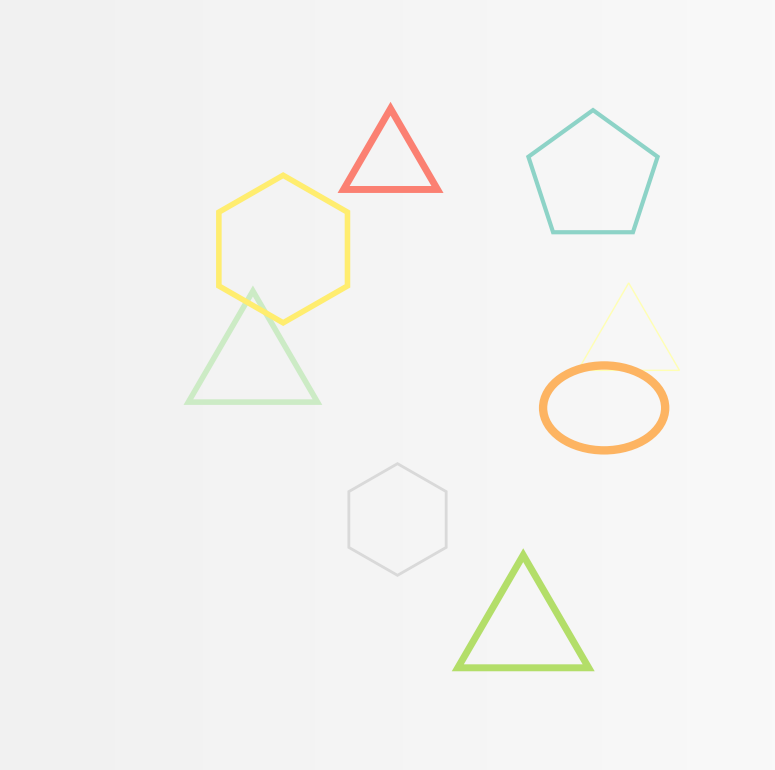[{"shape": "pentagon", "thickness": 1.5, "radius": 0.44, "center": [0.765, 0.769]}, {"shape": "triangle", "thickness": 0.5, "radius": 0.38, "center": [0.811, 0.557]}, {"shape": "triangle", "thickness": 2.5, "radius": 0.35, "center": [0.504, 0.789]}, {"shape": "oval", "thickness": 3, "radius": 0.39, "center": [0.78, 0.47]}, {"shape": "triangle", "thickness": 2.5, "radius": 0.49, "center": [0.675, 0.181]}, {"shape": "hexagon", "thickness": 1, "radius": 0.36, "center": [0.513, 0.325]}, {"shape": "triangle", "thickness": 2, "radius": 0.48, "center": [0.326, 0.526]}, {"shape": "hexagon", "thickness": 2, "radius": 0.48, "center": [0.365, 0.677]}]